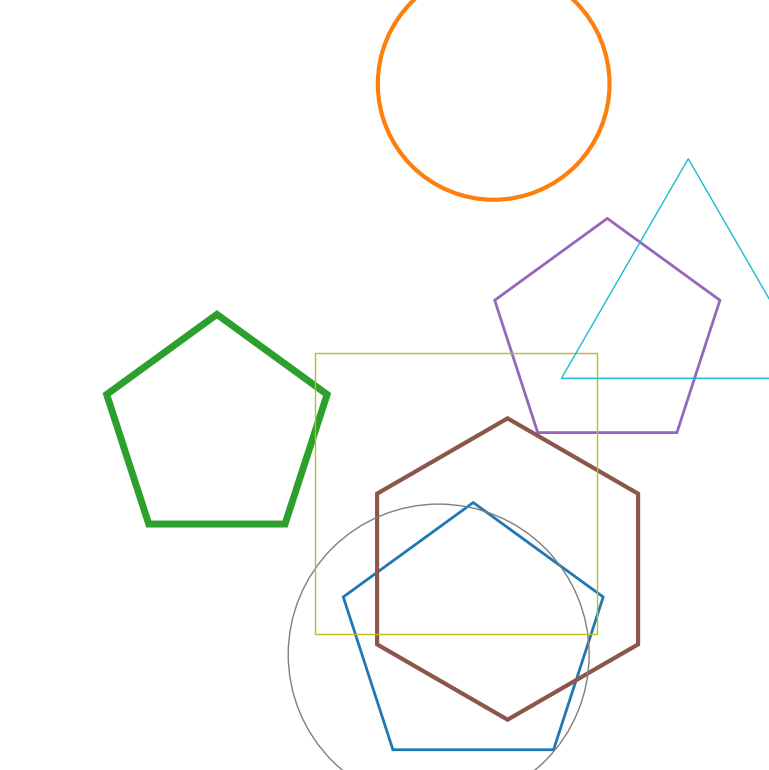[{"shape": "pentagon", "thickness": 1, "radius": 0.89, "center": [0.615, 0.17]}, {"shape": "circle", "thickness": 1.5, "radius": 0.75, "center": [0.641, 0.891]}, {"shape": "pentagon", "thickness": 2.5, "radius": 0.75, "center": [0.282, 0.441]}, {"shape": "pentagon", "thickness": 1, "radius": 0.77, "center": [0.789, 0.563]}, {"shape": "hexagon", "thickness": 1.5, "radius": 0.98, "center": [0.659, 0.261]}, {"shape": "circle", "thickness": 0.5, "radius": 0.98, "center": [0.57, 0.15]}, {"shape": "square", "thickness": 0.5, "radius": 0.91, "center": [0.592, 0.359]}, {"shape": "triangle", "thickness": 0.5, "radius": 0.95, "center": [0.894, 0.604]}]